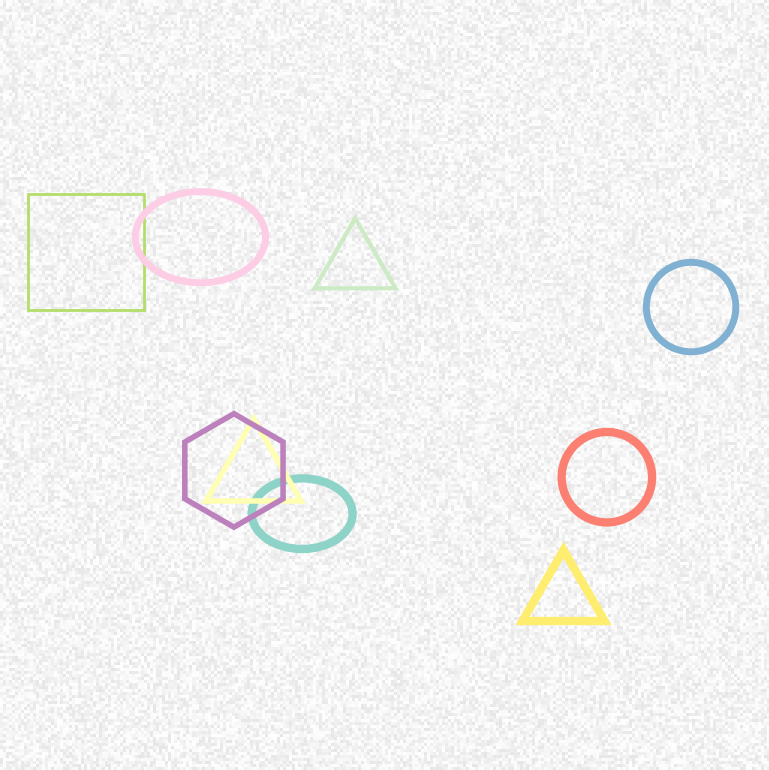[{"shape": "oval", "thickness": 3, "radius": 0.33, "center": [0.392, 0.333]}, {"shape": "triangle", "thickness": 2, "radius": 0.36, "center": [0.329, 0.385]}, {"shape": "circle", "thickness": 3, "radius": 0.29, "center": [0.788, 0.38]}, {"shape": "circle", "thickness": 2.5, "radius": 0.29, "center": [0.898, 0.601]}, {"shape": "square", "thickness": 1, "radius": 0.38, "center": [0.112, 0.672]}, {"shape": "oval", "thickness": 2.5, "radius": 0.42, "center": [0.26, 0.692]}, {"shape": "hexagon", "thickness": 2, "radius": 0.37, "center": [0.304, 0.389]}, {"shape": "triangle", "thickness": 1.5, "radius": 0.3, "center": [0.461, 0.656]}, {"shape": "triangle", "thickness": 3, "radius": 0.31, "center": [0.732, 0.224]}]